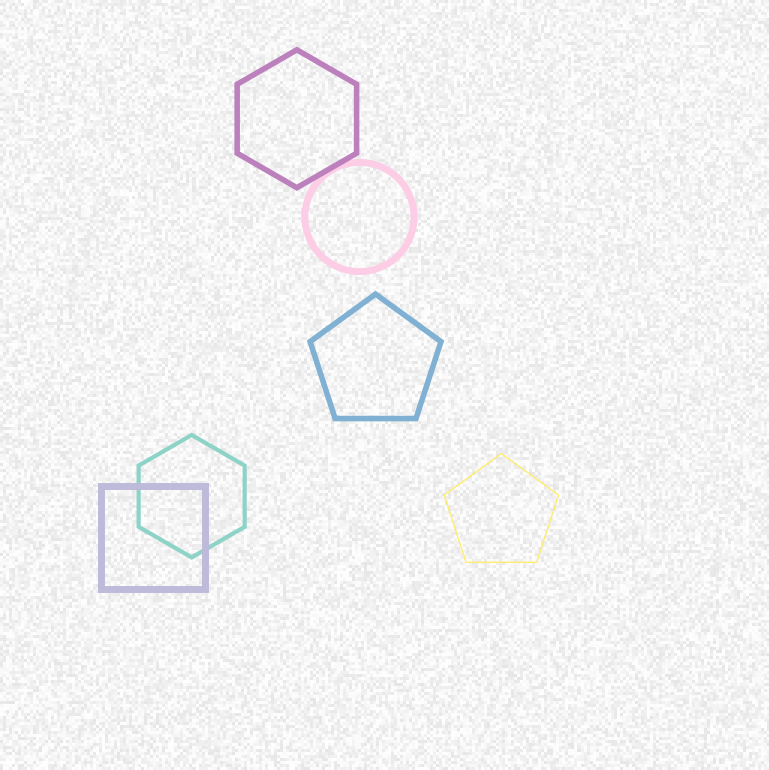[{"shape": "hexagon", "thickness": 1.5, "radius": 0.4, "center": [0.249, 0.356]}, {"shape": "square", "thickness": 2.5, "radius": 0.34, "center": [0.199, 0.302]}, {"shape": "pentagon", "thickness": 2, "radius": 0.45, "center": [0.488, 0.529]}, {"shape": "circle", "thickness": 2.5, "radius": 0.35, "center": [0.467, 0.718]}, {"shape": "hexagon", "thickness": 2, "radius": 0.45, "center": [0.386, 0.846]}, {"shape": "pentagon", "thickness": 0.5, "radius": 0.39, "center": [0.651, 0.333]}]